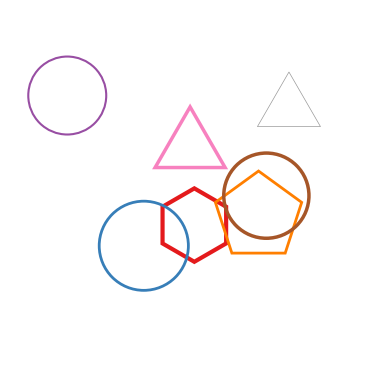[{"shape": "hexagon", "thickness": 3, "radius": 0.48, "center": [0.505, 0.415]}, {"shape": "circle", "thickness": 2, "radius": 0.58, "center": [0.373, 0.362]}, {"shape": "circle", "thickness": 1.5, "radius": 0.51, "center": [0.175, 0.752]}, {"shape": "pentagon", "thickness": 2, "radius": 0.59, "center": [0.672, 0.438]}, {"shape": "circle", "thickness": 2.5, "radius": 0.55, "center": [0.692, 0.492]}, {"shape": "triangle", "thickness": 2.5, "radius": 0.52, "center": [0.494, 0.617]}, {"shape": "triangle", "thickness": 0.5, "radius": 0.47, "center": [0.751, 0.718]}]